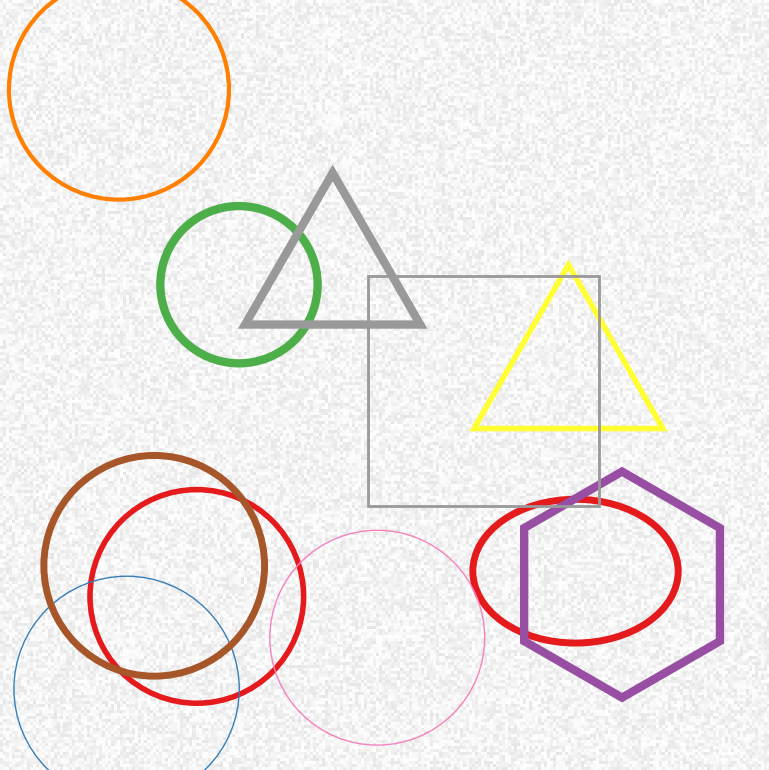[{"shape": "oval", "thickness": 2.5, "radius": 0.67, "center": [0.747, 0.258]}, {"shape": "circle", "thickness": 2, "radius": 0.69, "center": [0.256, 0.225]}, {"shape": "circle", "thickness": 0.5, "radius": 0.73, "center": [0.164, 0.105]}, {"shape": "circle", "thickness": 3, "radius": 0.51, "center": [0.31, 0.63]}, {"shape": "hexagon", "thickness": 3, "radius": 0.73, "center": [0.808, 0.241]}, {"shape": "circle", "thickness": 1.5, "radius": 0.71, "center": [0.154, 0.884]}, {"shape": "triangle", "thickness": 2, "radius": 0.71, "center": [0.738, 0.514]}, {"shape": "circle", "thickness": 2.5, "radius": 0.72, "center": [0.2, 0.265]}, {"shape": "circle", "thickness": 0.5, "radius": 0.7, "center": [0.49, 0.172]}, {"shape": "square", "thickness": 1, "radius": 0.75, "center": [0.628, 0.492]}, {"shape": "triangle", "thickness": 3, "radius": 0.66, "center": [0.432, 0.644]}]